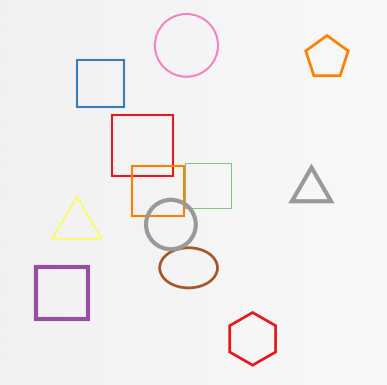[{"shape": "square", "thickness": 1.5, "radius": 0.4, "center": [0.368, 0.623]}, {"shape": "hexagon", "thickness": 2, "radius": 0.34, "center": [0.652, 0.12]}, {"shape": "square", "thickness": 1.5, "radius": 0.31, "center": [0.259, 0.782]}, {"shape": "square", "thickness": 0.5, "radius": 0.3, "center": [0.536, 0.518]}, {"shape": "square", "thickness": 3, "radius": 0.33, "center": [0.16, 0.239]}, {"shape": "square", "thickness": 1.5, "radius": 0.33, "center": [0.408, 0.504]}, {"shape": "pentagon", "thickness": 2, "radius": 0.29, "center": [0.844, 0.85]}, {"shape": "triangle", "thickness": 1, "radius": 0.37, "center": [0.198, 0.417]}, {"shape": "oval", "thickness": 2, "radius": 0.37, "center": [0.487, 0.304]}, {"shape": "circle", "thickness": 1.5, "radius": 0.41, "center": [0.481, 0.882]}, {"shape": "triangle", "thickness": 3, "radius": 0.29, "center": [0.804, 0.506]}, {"shape": "circle", "thickness": 3, "radius": 0.32, "center": [0.441, 0.417]}]